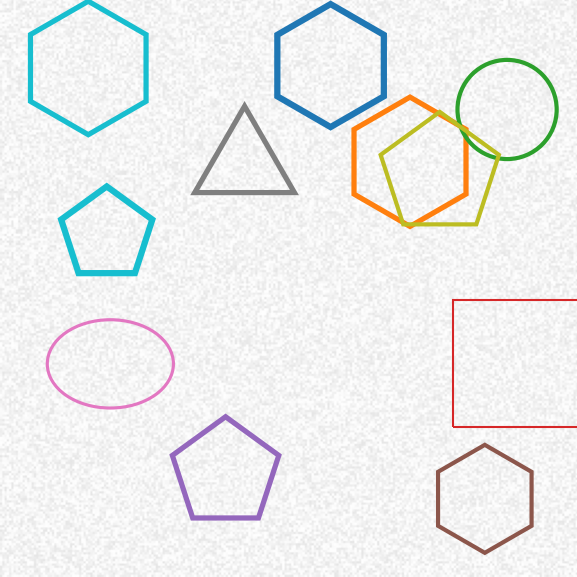[{"shape": "hexagon", "thickness": 3, "radius": 0.53, "center": [0.572, 0.886]}, {"shape": "hexagon", "thickness": 2.5, "radius": 0.56, "center": [0.71, 0.719]}, {"shape": "circle", "thickness": 2, "radius": 0.43, "center": [0.878, 0.81]}, {"shape": "square", "thickness": 1, "radius": 0.55, "center": [0.894, 0.37]}, {"shape": "pentagon", "thickness": 2.5, "radius": 0.48, "center": [0.391, 0.181]}, {"shape": "hexagon", "thickness": 2, "radius": 0.47, "center": [0.84, 0.135]}, {"shape": "oval", "thickness": 1.5, "radius": 0.55, "center": [0.191, 0.369]}, {"shape": "triangle", "thickness": 2.5, "radius": 0.5, "center": [0.424, 0.715]}, {"shape": "pentagon", "thickness": 2, "radius": 0.54, "center": [0.762, 0.698]}, {"shape": "pentagon", "thickness": 3, "radius": 0.41, "center": [0.185, 0.593]}, {"shape": "hexagon", "thickness": 2.5, "radius": 0.58, "center": [0.153, 0.881]}]